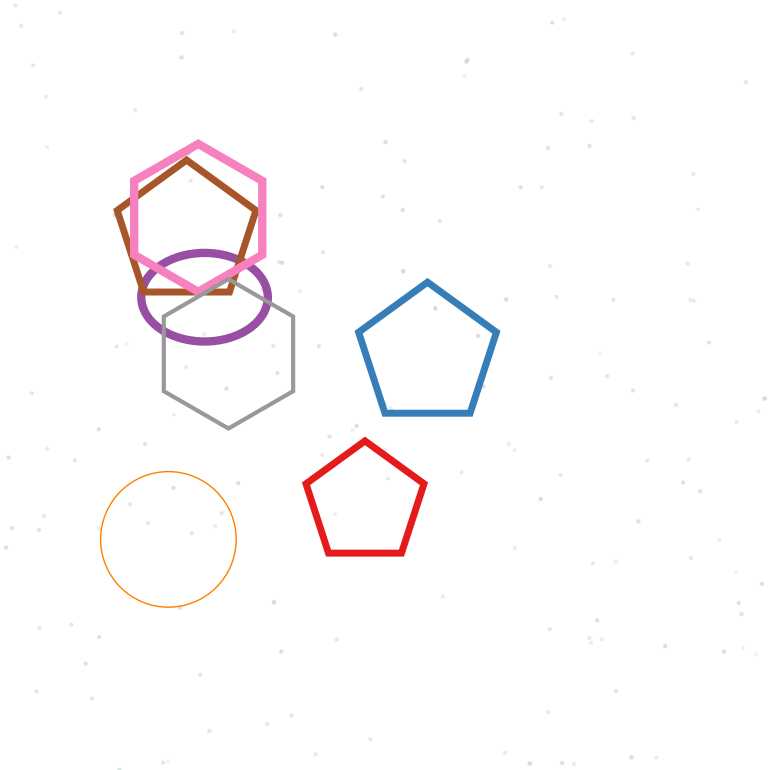[{"shape": "pentagon", "thickness": 2.5, "radius": 0.4, "center": [0.474, 0.347]}, {"shape": "pentagon", "thickness": 2.5, "radius": 0.47, "center": [0.555, 0.539]}, {"shape": "oval", "thickness": 3, "radius": 0.41, "center": [0.266, 0.614]}, {"shape": "circle", "thickness": 0.5, "radius": 0.44, "center": [0.219, 0.299]}, {"shape": "pentagon", "thickness": 2.5, "radius": 0.47, "center": [0.242, 0.697]}, {"shape": "hexagon", "thickness": 3, "radius": 0.48, "center": [0.257, 0.717]}, {"shape": "hexagon", "thickness": 1.5, "radius": 0.48, "center": [0.297, 0.54]}]